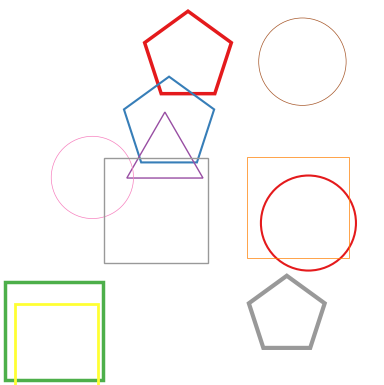[{"shape": "pentagon", "thickness": 2.5, "radius": 0.59, "center": [0.488, 0.852]}, {"shape": "circle", "thickness": 1.5, "radius": 0.62, "center": [0.801, 0.421]}, {"shape": "pentagon", "thickness": 1.5, "radius": 0.62, "center": [0.439, 0.678]}, {"shape": "square", "thickness": 2.5, "radius": 0.64, "center": [0.14, 0.141]}, {"shape": "triangle", "thickness": 1, "radius": 0.57, "center": [0.428, 0.595]}, {"shape": "square", "thickness": 0.5, "radius": 0.66, "center": [0.773, 0.461]}, {"shape": "square", "thickness": 2, "radius": 0.54, "center": [0.146, 0.102]}, {"shape": "circle", "thickness": 0.5, "radius": 0.57, "center": [0.786, 0.84]}, {"shape": "circle", "thickness": 0.5, "radius": 0.53, "center": [0.24, 0.539]}, {"shape": "square", "thickness": 1, "radius": 0.68, "center": [0.405, 0.454]}, {"shape": "pentagon", "thickness": 3, "radius": 0.52, "center": [0.745, 0.18]}]